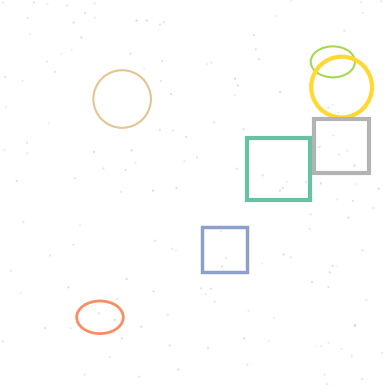[{"shape": "square", "thickness": 3, "radius": 0.4, "center": [0.723, 0.561]}, {"shape": "oval", "thickness": 2, "radius": 0.3, "center": [0.26, 0.176]}, {"shape": "square", "thickness": 2.5, "radius": 0.29, "center": [0.584, 0.352]}, {"shape": "oval", "thickness": 1.5, "radius": 0.29, "center": [0.865, 0.839]}, {"shape": "circle", "thickness": 3, "radius": 0.39, "center": [0.887, 0.774]}, {"shape": "circle", "thickness": 1.5, "radius": 0.37, "center": [0.317, 0.743]}, {"shape": "square", "thickness": 3, "radius": 0.35, "center": [0.887, 0.621]}]